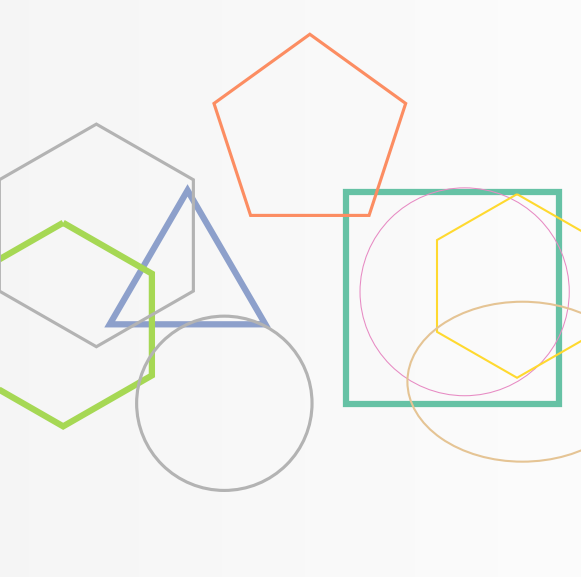[{"shape": "square", "thickness": 3, "radius": 0.92, "center": [0.778, 0.483]}, {"shape": "pentagon", "thickness": 1.5, "radius": 0.87, "center": [0.533, 0.766]}, {"shape": "triangle", "thickness": 3, "radius": 0.77, "center": [0.323, 0.515]}, {"shape": "circle", "thickness": 0.5, "radius": 0.9, "center": [0.799, 0.494]}, {"shape": "hexagon", "thickness": 3, "radius": 0.88, "center": [0.109, 0.437]}, {"shape": "hexagon", "thickness": 1, "radius": 0.79, "center": [0.89, 0.504]}, {"shape": "oval", "thickness": 1, "radius": 0.99, "center": [0.899, 0.338]}, {"shape": "hexagon", "thickness": 1.5, "radius": 0.96, "center": [0.166, 0.591]}, {"shape": "circle", "thickness": 1.5, "radius": 0.75, "center": [0.386, 0.301]}]